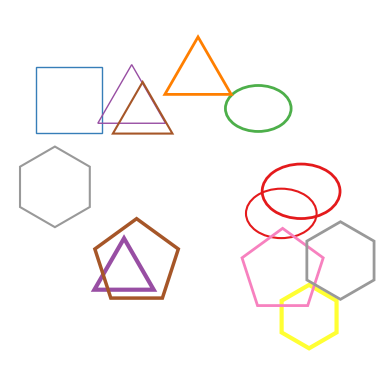[{"shape": "oval", "thickness": 2, "radius": 0.51, "center": [0.782, 0.503]}, {"shape": "oval", "thickness": 1.5, "radius": 0.46, "center": [0.731, 0.446]}, {"shape": "square", "thickness": 1, "radius": 0.43, "center": [0.18, 0.741]}, {"shape": "oval", "thickness": 2, "radius": 0.43, "center": [0.671, 0.718]}, {"shape": "triangle", "thickness": 1, "radius": 0.51, "center": [0.342, 0.731]}, {"shape": "triangle", "thickness": 3, "radius": 0.44, "center": [0.322, 0.292]}, {"shape": "triangle", "thickness": 2, "radius": 0.5, "center": [0.514, 0.805]}, {"shape": "hexagon", "thickness": 3, "radius": 0.41, "center": [0.803, 0.178]}, {"shape": "triangle", "thickness": 1.5, "radius": 0.45, "center": [0.371, 0.698]}, {"shape": "pentagon", "thickness": 2.5, "radius": 0.57, "center": [0.355, 0.318]}, {"shape": "pentagon", "thickness": 2, "radius": 0.55, "center": [0.734, 0.296]}, {"shape": "hexagon", "thickness": 2, "radius": 0.5, "center": [0.884, 0.323]}, {"shape": "hexagon", "thickness": 1.5, "radius": 0.52, "center": [0.143, 0.515]}]